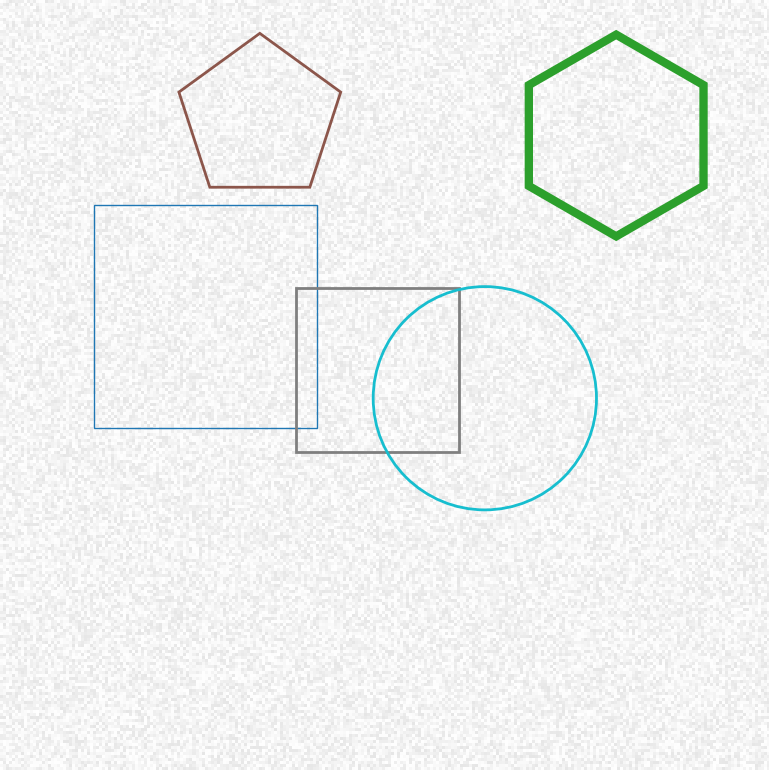[{"shape": "square", "thickness": 0.5, "radius": 0.73, "center": [0.267, 0.589]}, {"shape": "hexagon", "thickness": 3, "radius": 0.65, "center": [0.8, 0.824]}, {"shape": "pentagon", "thickness": 1, "radius": 0.55, "center": [0.337, 0.846]}, {"shape": "square", "thickness": 1, "radius": 0.53, "center": [0.49, 0.519]}, {"shape": "circle", "thickness": 1, "radius": 0.72, "center": [0.63, 0.483]}]